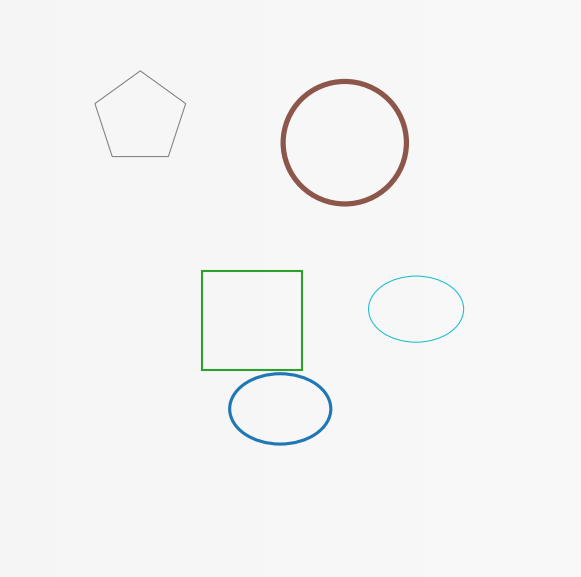[{"shape": "oval", "thickness": 1.5, "radius": 0.43, "center": [0.482, 0.291]}, {"shape": "square", "thickness": 1, "radius": 0.43, "center": [0.433, 0.444]}, {"shape": "circle", "thickness": 2.5, "radius": 0.53, "center": [0.593, 0.752]}, {"shape": "pentagon", "thickness": 0.5, "radius": 0.41, "center": [0.241, 0.794]}, {"shape": "oval", "thickness": 0.5, "radius": 0.41, "center": [0.716, 0.464]}]